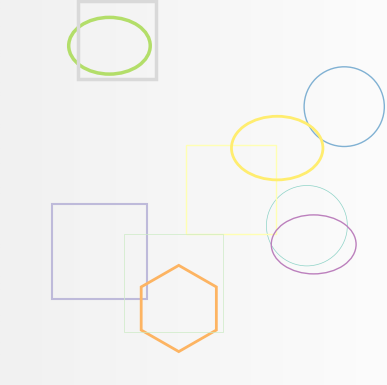[{"shape": "circle", "thickness": 0.5, "radius": 0.52, "center": [0.792, 0.414]}, {"shape": "square", "thickness": 1, "radius": 0.58, "center": [0.596, 0.507]}, {"shape": "square", "thickness": 1.5, "radius": 0.62, "center": [0.256, 0.348]}, {"shape": "circle", "thickness": 1, "radius": 0.52, "center": [0.888, 0.723]}, {"shape": "hexagon", "thickness": 2, "radius": 0.56, "center": [0.461, 0.199]}, {"shape": "oval", "thickness": 2.5, "radius": 0.53, "center": [0.282, 0.881]}, {"shape": "square", "thickness": 2.5, "radius": 0.5, "center": [0.301, 0.896]}, {"shape": "oval", "thickness": 1, "radius": 0.55, "center": [0.81, 0.365]}, {"shape": "square", "thickness": 0.5, "radius": 0.64, "center": [0.448, 0.264]}, {"shape": "oval", "thickness": 2, "radius": 0.59, "center": [0.715, 0.615]}]